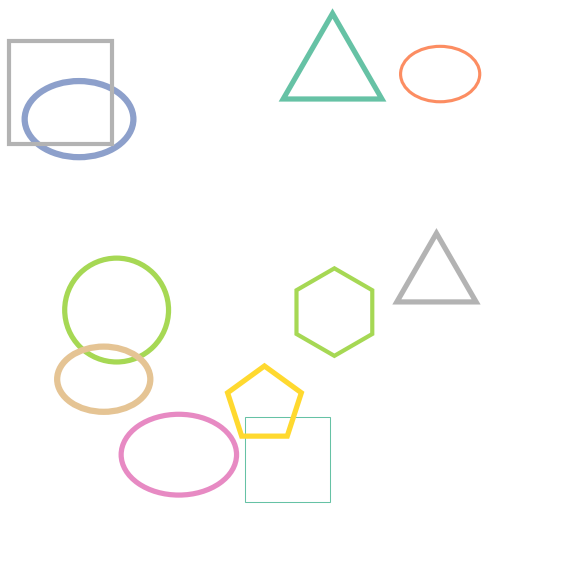[{"shape": "triangle", "thickness": 2.5, "radius": 0.49, "center": [0.576, 0.877]}, {"shape": "square", "thickness": 0.5, "radius": 0.37, "center": [0.498, 0.204]}, {"shape": "oval", "thickness": 1.5, "radius": 0.34, "center": [0.762, 0.871]}, {"shape": "oval", "thickness": 3, "radius": 0.47, "center": [0.137, 0.793]}, {"shape": "oval", "thickness": 2.5, "radius": 0.5, "center": [0.31, 0.212]}, {"shape": "hexagon", "thickness": 2, "radius": 0.38, "center": [0.579, 0.459]}, {"shape": "circle", "thickness": 2.5, "radius": 0.45, "center": [0.202, 0.462]}, {"shape": "pentagon", "thickness": 2.5, "radius": 0.34, "center": [0.458, 0.298]}, {"shape": "oval", "thickness": 3, "radius": 0.4, "center": [0.18, 0.342]}, {"shape": "triangle", "thickness": 2.5, "radius": 0.4, "center": [0.756, 0.516]}, {"shape": "square", "thickness": 2, "radius": 0.44, "center": [0.105, 0.839]}]